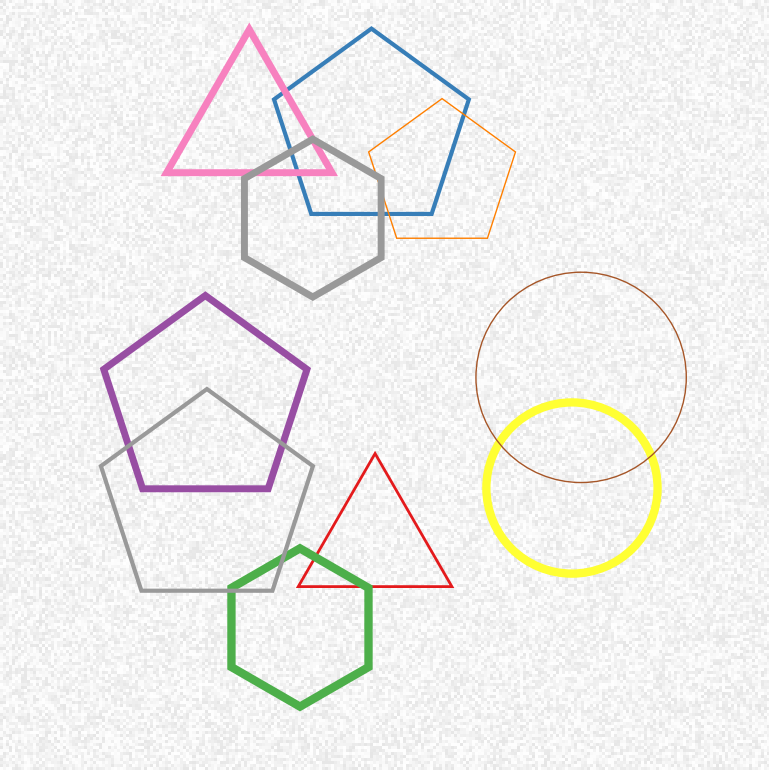[{"shape": "triangle", "thickness": 1, "radius": 0.58, "center": [0.487, 0.296]}, {"shape": "pentagon", "thickness": 1.5, "radius": 0.67, "center": [0.482, 0.83]}, {"shape": "hexagon", "thickness": 3, "radius": 0.51, "center": [0.39, 0.185]}, {"shape": "pentagon", "thickness": 2.5, "radius": 0.69, "center": [0.267, 0.477]}, {"shape": "pentagon", "thickness": 0.5, "radius": 0.5, "center": [0.574, 0.772]}, {"shape": "circle", "thickness": 3, "radius": 0.56, "center": [0.743, 0.366]}, {"shape": "circle", "thickness": 0.5, "radius": 0.68, "center": [0.755, 0.51]}, {"shape": "triangle", "thickness": 2.5, "radius": 0.62, "center": [0.324, 0.838]}, {"shape": "hexagon", "thickness": 2.5, "radius": 0.51, "center": [0.406, 0.717]}, {"shape": "pentagon", "thickness": 1.5, "radius": 0.72, "center": [0.269, 0.35]}]